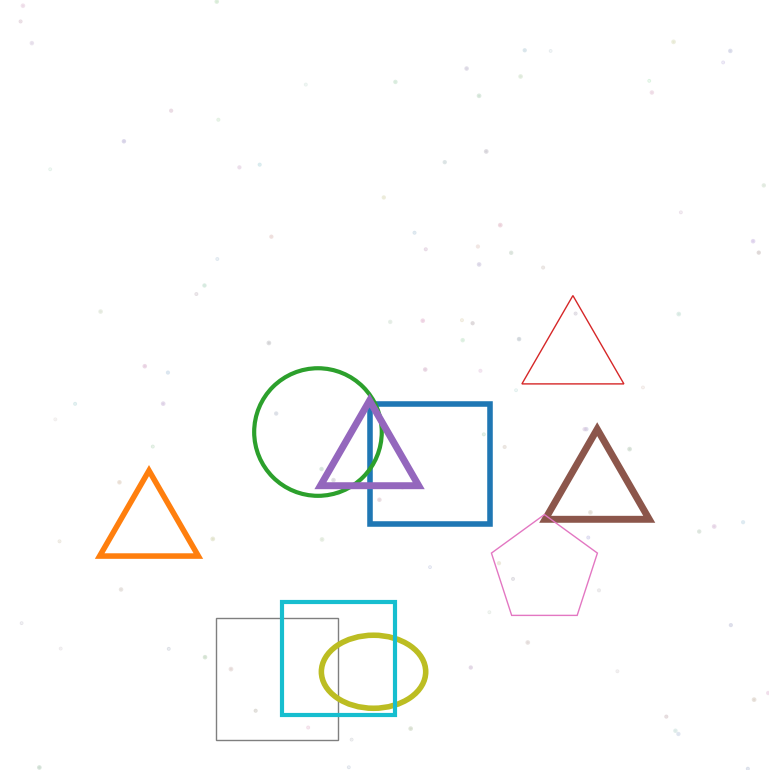[{"shape": "square", "thickness": 2, "radius": 0.39, "center": [0.558, 0.397]}, {"shape": "triangle", "thickness": 2, "radius": 0.37, "center": [0.194, 0.315]}, {"shape": "circle", "thickness": 1.5, "radius": 0.41, "center": [0.413, 0.439]}, {"shape": "triangle", "thickness": 0.5, "radius": 0.38, "center": [0.744, 0.54]}, {"shape": "triangle", "thickness": 2.5, "radius": 0.37, "center": [0.48, 0.406]}, {"shape": "triangle", "thickness": 2.5, "radius": 0.39, "center": [0.776, 0.365]}, {"shape": "pentagon", "thickness": 0.5, "radius": 0.36, "center": [0.707, 0.259]}, {"shape": "square", "thickness": 0.5, "radius": 0.4, "center": [0.36, 0.118]}, {"shape": "oval", "thickness": 2, "radius": 0.34, "center": [0.485, 0.128]}, {"shape": "square", "thickness": 1.5, "radius": 0.37, "center": [0.439, 0.144]}]